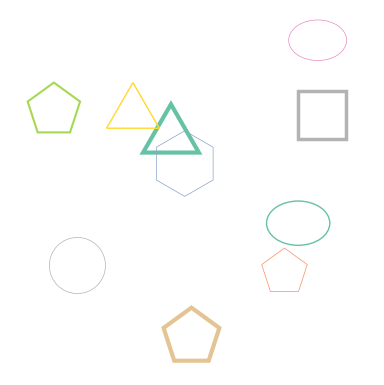[{"shape": "oval", "thickness": 1, "radius": 0.41, "center": [0.774, 0.42]}, {"shape": "triangle", "thickness": 3, "radius": 0.42, "center": [0.444, 0.646]}, {"shape": "pentagon", "thickness": 0.5, "radius": 0.31, "center": [0.739, 0.293]}, {"shape": "hexagon", "thickness": 0.5, "radius": 0.43, "center": [0.48, 0.575]}, {"shape": "oval", "thickness": 0.5, "radius": 0.38, "center": [0.825, 0.895]}, {"shape": "pentagon", "thickness": 1.5, "radius": 0.36, "center": [0.14, 0.714]}, {"shape": "triangle", "thickness": 1, "radius": 0.4, "center": [0.345, 0.706]}, {"shape": "pentagon", "thickness": 3, "radius": 0.38, "center": [0.497, 0.125]}, {"shape": "square", "thickness": 2.5, "radius": 0.31, "center": [0.837, 0.702]}, {"shape": "circle", "thickness": 0.5, "radius": 0.36, "center": [0.201, 0.31]}]